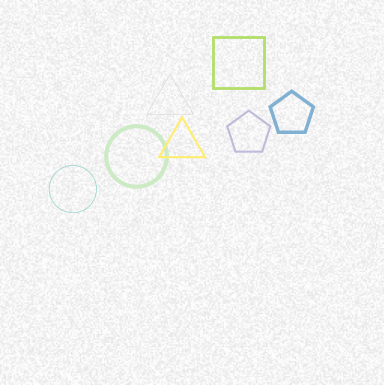[{"shape": "circle", "thickness": 0.5, "radius": 0.31, "center": [0.189, 0.509]}, {"shape": "pentagon", "thickness": 1.5, "radius": 0.29, "center": [0.646, 0.654]}, {"shape": "pentagon", "thickness": 2.5, "radius": 0.29, "center": [0.758, 0.704]}, {"shape": "square", "thickness": 2, "radius": 0.33, "center": [0.62, 0.837]}, {"shape": "triangle", "thickness": 0.5, "radius": 0.35, "center": [0.442, 0.738]}, {"shape": "circle", "thickness": 3, "radius": 0.39, "center": [0.355, 0.594]}, {"shape": "triangle", "thickness": 1.5, "radius": 0.35, "center": [0.473, 0.626]}]